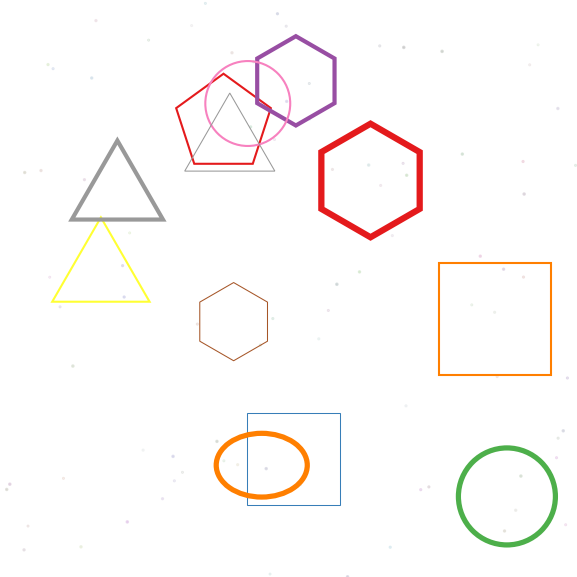[{"shape": "hexagon", "thickness": 3, "radius": 0.49, "center": [0.642, 0.687]}, {"shape": "pentagon", "thickness": 1, "radius": 0.43, "center": [0.387, 0.785]}, {"shape": "square", "thickness": 0.5, "radius": 0.4, "center": [0.508, 0.205]}, {"shape": "circle", "thickness": 2.5, "radius": 0.42, "center": [0.878, 0.14]}, {"shape": "hexagon", "thickness": 2, "radius": 0.39, "center": [0.512, 0.859]}, {"shape": "square", "thickness": 1, "radius": 0.49, "center": [0.857, 0.447]}, {"shape": "oval", "thickness": 2.5, "radius": 0.39, "center": [0.453, 0.194]}, {"shape": "triangle", "thickness": 1, "radius": 0.49, "center": [0.175, 0.525]}, {"shape": "hexagon", "thickness": 0.5, "radius": 0.34, "center": [0.405, 0.442]}, {"shape": "circle", "thickness": 1, "radius": 0.37, "center": [0.429, 0.82]}, {"shape": "triangle", "thickness": 2, "radius": 0.46, "center": [0.203, 0.665]}, {"shape": "triangle", "thickness": 0.5, "radius": 0.45, "center": [0.398, 0.748]}]